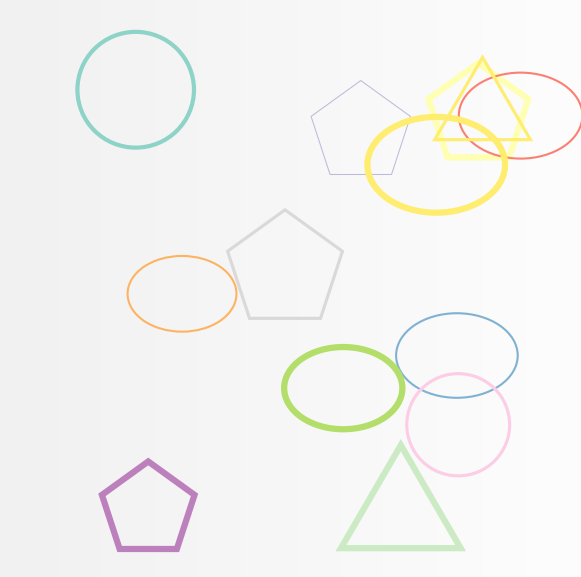[{"shape": "circle", "thickness": 2, "radius": 0.5, "center": [0.233, 0.844]}, {"shape": "pentagon", "thickness": 3, "radius": 0.45, "center": [0.823, 0.8]}, {"shape": "pentagon", "thickness": 0.5, "radius": 0.45, "center": [0.621, 0.77]}, {"shape": "oval", "thickness": 1, "radius": 0.53, "center": [0.896, 0.799]}, {"shape": "oval", "thickness": 1, "radius": 0.52, "center": [0.786, 0.384]}, {"shape": "oval", "thickness": 1, "radius": 0.47, "center": [0.313, 0.49]}, {"shape": "oval", "thickness": 3, "radius": 0.51, "center": [0.591, 0.327]}, {"shape": "circle", "thickness": 1.5, "radius": 0.44, "center": [0.788, 0.264]}, {"shape": "pentagon", "thickness": 1.5, "radius": 0.52, "center": [0.49, 0.532]}, {"shape": "pentagon", "thickness": 3, "radius": 0.42, "center": [0.255, 0.116]}, {"shape": "triangle", "thickness": 3, "radius": 0.59, "center": [0.69, 0.109]}, {"shape": "triangle", "thickness": 1.5, "radius": 0.48, "center": [0.83, 0.805]}, {"shape": "oval", "thickness": 3, "radius": 0.59, "center": [0.751, 0.714]}]